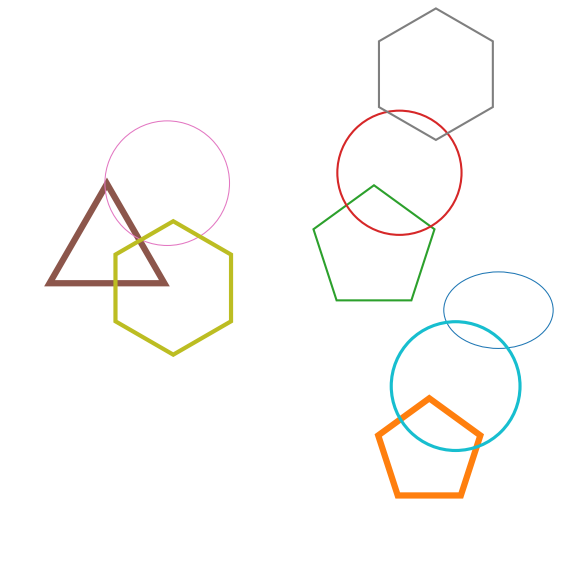[{"shape": "oval", "thickness": 0.5, "radius": 0.47, "center": [0.863, 0.462]}, {"shape": "pentagon", "thickness": 3, "radius": 0.46, "center": [0.743, 0.216]}, {"shape": "pentagon", "thickness": 1, "radius": 0.55, "center": [0.648, 0.568]}, {"shape": "circle", "thickness": 1, "radius": 0.54, "center": [0.692, 0.7]}, {"shape": "triangle", "thickness": 3, "radius": 0.57, "center": [0.185, 0.566]}, {"shape": "circle", "thickness": 0.5, "radius": 0.54, "center": [0.29, 0.682]}, {"shape": "hexagon", "thickness": 1, "radius": 0.57, "center": [0.755, 0.871]}, {"shape": "hexagon", "thickness": 2, "radius": 0.58, "center": [0.3, 0.501]}, {"shape": "circle", "thickness": 1.5, "radius": 0.56, "center": [0.789, 0.331]}]